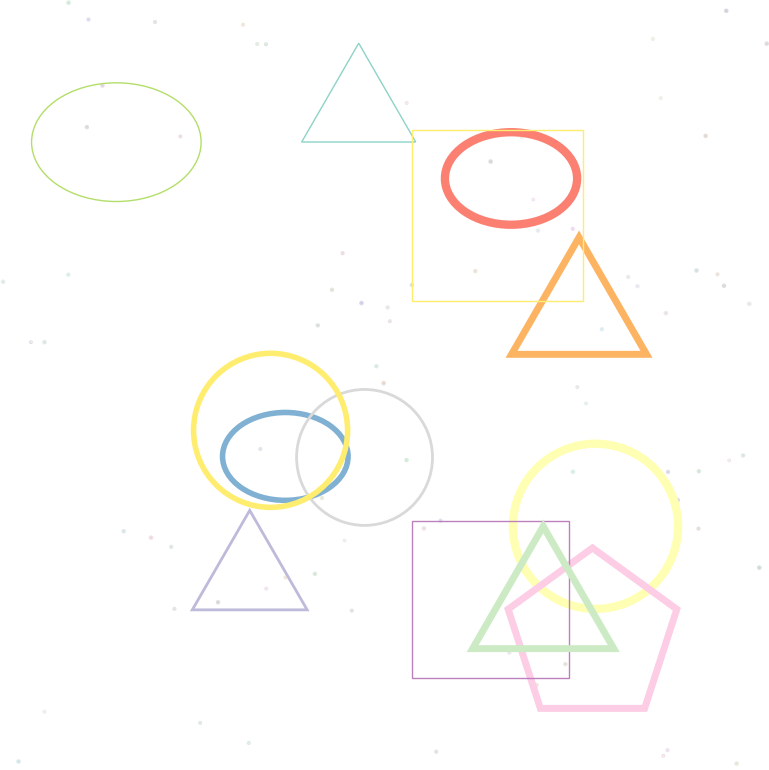[{"shape": "triangle", "thickness": 0.5, "radius": 0.43, "center": [0.466, 0.858]}, {"shape": "circle", "thickness": 3, "radius": 0.54, "center": [0.773, 0.316]}, {"shape": "triangle", "thickness": 1, "radius": 0.43, "center": [0.324, 0.251]}, {"shape": "oval", "thickness": 3, "radius": 0.43, "center": [0.664, 0.768]}, {"shape": "oval", "thickness": 2, "radius": 0.41, "center": [0.371, 0.407]}, {"shape": "triangle", "thickness": 2.5, "radius": 0.51, "center": [0.752, 0.59]}, {"shape": "oval", "thickness": 0.5, "radius": 0.55, "center": [0.151, 0.815]}, {"shape": "pentagon", "thickness": 2.5, "radius": 0.58, "center": [0.769, 0.173]}, {"shape": "circle", "thickness": 1, "radius": 0.44, "center": [0.473, 0.406]}, {"shape": "square", "thickness": 0.5, "radius": 0.51, "center": [0.637, 0.221]}, {"shape": "triangle", "thickness": 2.5, "radius": 0.53, "center": [0.705, 0.211]}, {"shape": "circle", "thickness": 2, "radius": 0.5, "center": [0.351, 0.441]}, {"shape": "square", "thickness": 0.5, "radius": 0.56, "center": [0.646, 0.721]}]